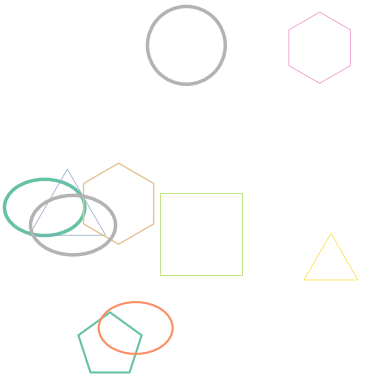[{"shape": "pentagon", "thickness": 1.5, "radius": 0.43, "center": [0.286, 0.102]}, {"shape": "oval", "thickness": 2.5, "radius": 0.52, "center": [0.116, 0.461]}, {"shape": "oval", "thickness": 1.5, "radius": 0.48, "center": [0.352, 0.148]}, {"shape": "triangle", "thickness": 0.5, "radius": 0.57, "center": [0.175, 0.446]}, {"shape": "hexagon", "thickness": 0.5, "radius": 0.46, "center": [0.83, 0.876]}, {"shape": "square", "thickness": 0.5, "radius": 0.53, "center": [0.521, 0.391]}, {"shape": "triangle", "thickness": 0.5, "radius": 0.4, "center": [0.86, 0.313]}, {"shape": "hexagon", "thickness": 1, "radius": 0.53, "center": [0.308, 0.471]}, {"shape": "circle", "thickness": 2.5, "radius": 0.51, "center": [0.484, 0.882]}, {"shape": "oval", "thickness": 2.5, "radius": 0.55, "center": [0.19, 0.415]}]